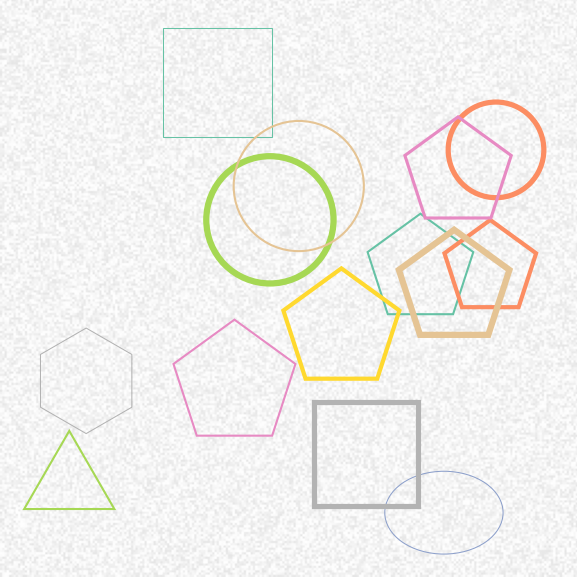[{"shape": "square", "thickness": 0.5, "radius": 0.47, "center": [0.377, 0.856]}, {"shape": "pentagon", "thickness": 1, "radius": 0.48, "center": [0.728, 0.533]}, {"shape": "circle", "thickness": 2.5, "radius": 0.41, "center": [0.859, 0.74]}, {"shape": "pentagon", "thickness": 2, "radius": 0.42, "center": [0.849, 0.535]}, {"shape": "oval", "thickness": 0.5, "radius": 0.51, "center": [0.769, 0.111]}, {"shape": "pentagon", "thickness": 1, "radius": 0.56, "center": [0.406, 0.335]}, {"shape": "pentagon", "thickness": 1.5, "radius": 0.48, "center": [0.793, 0.7]}, {"shape": "triangle", "thickness": 1, "radius": 0.45, "center": [0.12, 0.163]}, {"shape": "circle", "thickness": 3, "radius": 0.55, "center": [0.467, 0.618]}, {"shape": "pentagon", "thickness": 2, "radius": 0.53, "center": [0.591, 0.429]}, {"shape": "pentagon", "thickness": 3, "radius": 0.5, "center": [0.786, 0.501]}, {"shape": "circle", "thickness": 1, "radius": 0.56, "center": [0.517, 0.677]}, {"shape": "square", "thickness": 2.5, "radius": 0.45, "center": [0.634, 0.213]}, {"shape": "hexagon", "thickness": 0.5, "radius": 0.46, "center": [0.149, 0.34]}]